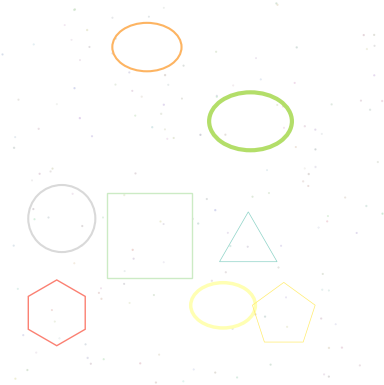[{"shape": "triangle", "thickness": 0.5, "radius": 0.43, "center": [0.645, 0.363]}, {"shape": "oval", "thickness": 2.5, "radius": 0.42, "center": [0.579, 0.207]}, {"shape": "hexagon", "thickness": 1, "radius": 0.43, "center": [0.147, 0.187]}, {"shape": "oval", "thickness": 1.5, "radius": 0.45, "center": [0.382, 0.878]}, {"shape": "oval", "thickness": 3, "radius": 0.54, "center": [0.651, 0.685]}, {"shape": "circle", "thickness": 1.5, "radius": 0.44, "center": [0.161, 0.432]}, {"shape": "square", "thickness": 1, "radius": 0.55, "center": [0.387, 0.389]}, {"shape": "pentagon", "thickness": 0.5, "radius": 0.43, "center": [0.737, 0.181]}]